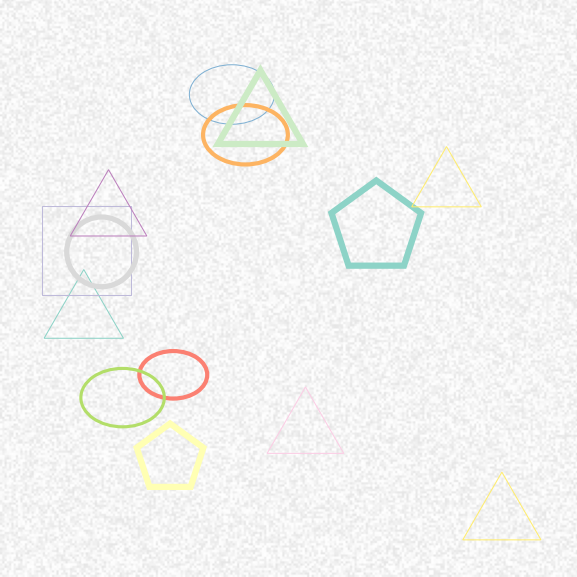[{"shape": "triangle", "thickness": 0.5, "radius": 0.4, "center": [0.145, 0.453]}, {"shape": "pentagon", "thickness": 3, "radius": 0.41, "center": [0.652, 0.605]}, {"shape": "pentagon", "thickness": 3, "radius": 0.3, "center": [0.294, 0.205]}, {"shape": "square", "thickness": 0.5, "radius": 0.38, "center": [0.15, 0.566]}, {"shape": "oval", "thickness": 2, "radius": 0.29, "center": [0.3, 0.35]}, {"shape": "oval", "thickness": 0.5, "radius": 0.37, "center": [0.402, 0.836]}, {"shape": "oval", "thickness": 2, "radius": 0.37, "center": [0.425, 0.766]}, {"shape": "oval", "thickness": 1.5, "radius": 0.36, "center": [0.212, 0.311]}, {"shape": "triangle", "thickness": 0.5, "radius": 0.38, "center": [0.529, 0.252]}, {"shape": "circle", "thickness": 2.5, "radius": 0.3, "center": [0.176, 0.563]}, {"shape": "triangle", "thickness": 0.5, "radius": 0.38, "center": [0.188, 0.629]}, {"shape": "triangle", "thickness": 3, "radius": 0.43, "center": [0.451, 0.792]}, {"shape": "triangle", "thickness": 0.5, "radius": 0.35, "center": [0.773, 0.676]}, {"shape": "triangle", "thickness": 0.5, "radius": 0.39, "center": [0.869, 0.103]}]